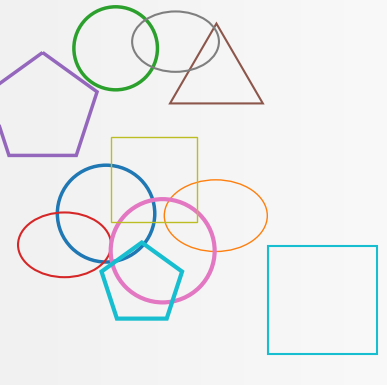[{"shape": "circle", "thickness": 2.5, "radius": 0.63, "center": [0.274, 0.445]}, {"shape": "oval", "thickness": 1, "radius": 0.66, "center": [0.557, 0.44]}, {"shape": "circle", "thickness": 2.5, "radius": 0.54, "center": [0.298, 0.875]}, {"shape": "oval", "thickness": 1.5, "radius": 0.6, "center": [0.167, 0.364]}, {"shape": "pentagon", "thickness": 2.5, "radius": 0.74, "center": [0.11, 0.716]}, {"shape": "triangle", "thickness": 1.5, "radius": 0.69, "center": [0.559, 0.8]}, {"shape": "circle", "thickness": 3, "radius": 0.67, "center": [0.42, 0.349]}, {"shape": "oval", "thickness": 1.5, "radius": 0.56, "center": [0.453, 0.892]}, {"shape": "square", "thickness": 1, "radius": 0.55, "center": [0.398, 0.534]}, {"shape": "pentagon", "thickness": 3, "radius": 0.55, "center": [0.366, 0.261]}, {"shape": "square", "thickness": 1.5, "radius": 0.7, "center": [0.831, 0.221]}]